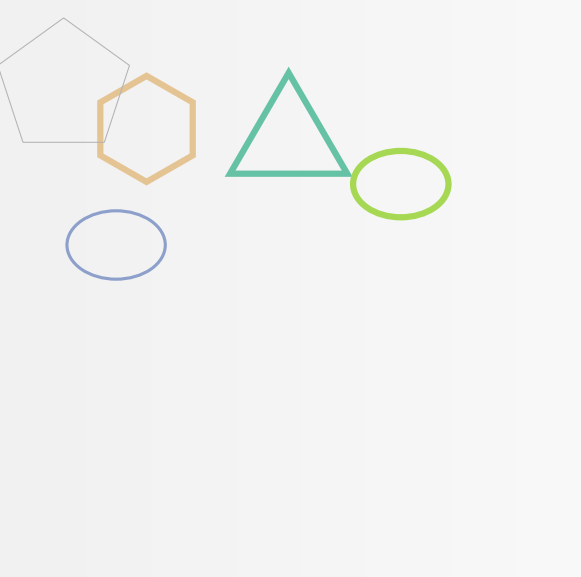[{"shape": "triangle", "thickness": 3, "radius": 0.58, "center": [0.497, 0.757]}, {"shape": "oval", "thickness": 1.5, "radius": 0.42, "center": [0.2, 0.575]}, {"shape": "oval", "thickness": 3, "radius": 0.41, "center": [0.69, 0.68]}, {"shape": "hexagon", "thickness": 3, "radius": 0.46, "center": [0.252, 0.776]}, {"shape": "pentagon", "thickness": 0.5, "radius": 0.6, "center": [0.11, 0.849]}]